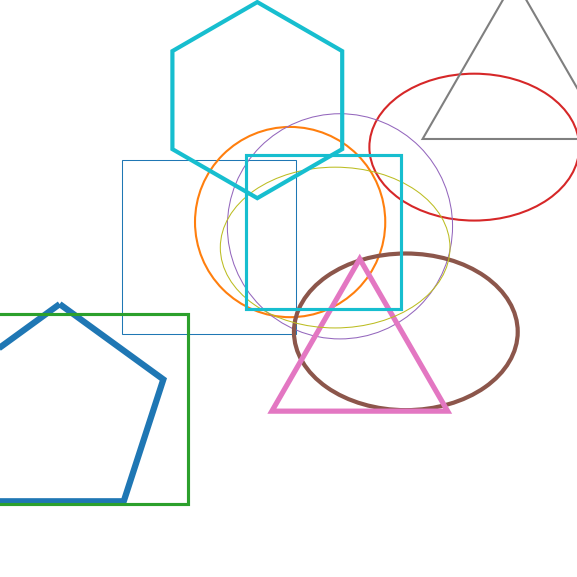[{"shape": "square", "thickness": 0.5, "radius": 0.75, "center": [0.361, 0.571]}, {"shape": "pentagon", "thickness": 3, "radius": 0.94, "center": [0.103, 0.284]}, {"shape": "circle", "thickness": 1, "radius": 0.82, "center": [0.502, 0.615]}, {"shape": "square", "thickness": 1.5, "radius": 0.83, "center": [0.16, 0.291]}, {"shape": "oval", "thickness": 1, "radius": 0.91, "center": [0.821, 0.744]}, {"shape": "circle", "thickness": 0.5, "radius": 0.97, "center": [0.589, 0.607]}, {"shape": "oval", "thickness": 2, "radius": 0.97, "center": [0.703, 0.425]}, {"shape": "triangle", "thickness": 2.5, "radius": 0.88, "center": [0.623, 0.375]}, {"shape": "triangle", "thickness": 1, "radius": 0.92, "center": [0.891, 0.85]}, {"shape": "oval", "thickness": 0.5, "radius": 0.99, "center": [0.58, 0.57]}, {"shape": "hexagon", "thickness": 2, "radius": 0.85, "center": [0.446, 0.826]}, {"shape": "square", "thickness": 1.5, "radius": 0.67, "center": [0.56, 0.597]}]